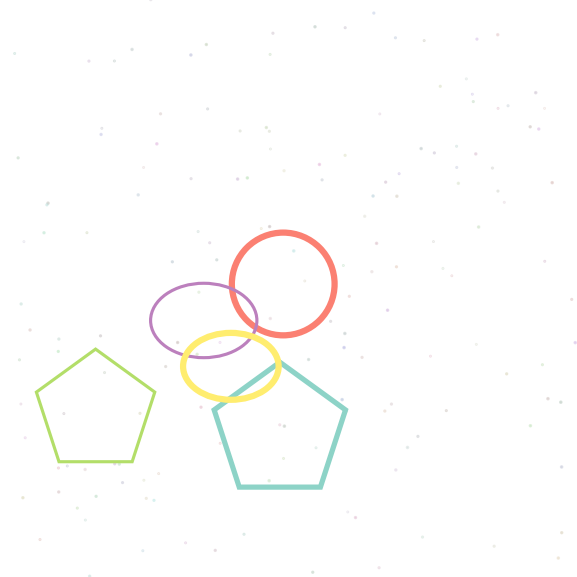[{"shape": "pentagon", "thickness": 2.5, "radius": 0.6, "center": [0.485, 0.252]}, {"shape": "circle", "thickness": 3, "radius": 0.44, "center": [0.49, 0.507]}, {"shape": "pentagon", "thickness": 1.5, "radius": 0.54, "center": [0.165, 0.287]}, {"shape": "oval", "thickness": 1.5, "radius": 0.46, "center": [0.353, 0.444]}, {"shape": "oval", "thickness": 3, "radius": 0.41, "center": [0.4, 0.365]}]